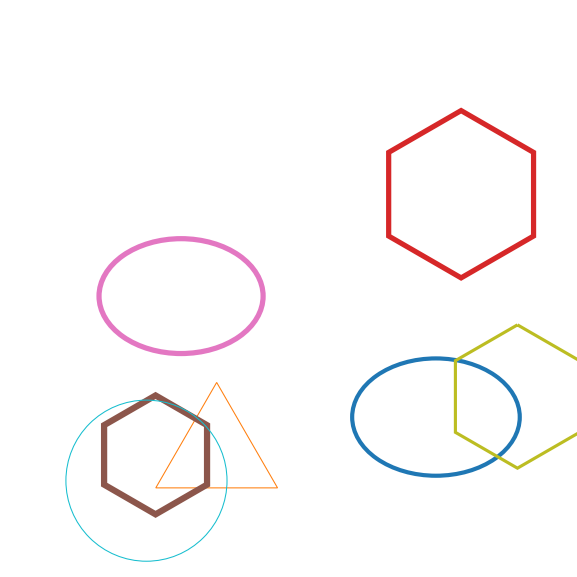[{"shape": "oval", "thickness": 2, "radius": 0.73, "center": [0.755, 0.277]}, {"shape": "triangle", "thickness": 0.5, "radius": 0.61, "center": [0.375, 0.215]}, {"shape": "hexagon", "thickness": 2.5, "radius": 0.72, "center": [0.798, 0.663]}, {"shape": "hexagon", "thickness": 3, "radius": 0.51, "center": [0.269, 0.211]}, {"shape": "oval", "thickness": 2.5, "radius": 0.71, "center": [0.314, 0.486]}, {"shape": "hexagon", "thickness": 1.5, "radius": 0.62, "center": [0.896, 0.313]}, {"shape": "circle", "thickness": 0.5, "radius": 0.7, "center": [0.254, 0.167]}]